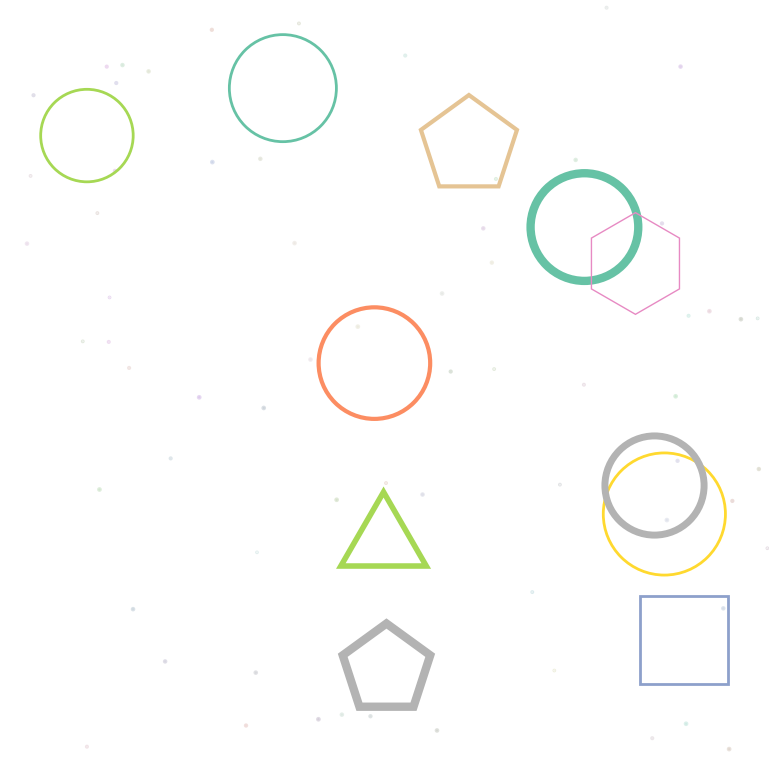[{"shape": "circle", "thickness": 3, "radius": 0.35, "center": [0.759, 0.705]}, {"shape": "circle", "thickness": 1, "radius": 0.35, "center": [0.367, 0.886]}, {"shape": "circle", "thickness": 1.5, "radius": 0.36, "center": [0.486, 0.528]}, {"shape": "square", "thickness": 1, "radius": 0.29, "center": [0.888, 0.169]}, {"shape": "hexagon", "thickness": 0.5, "radius": 0.33, "center": [0.825, 0.658]}, {"shape": "circle", "thickness": 1, "radius": 0.3, "center": [0.113, 0.824]}, {"shape": "triangle", "thickness": 2, "radius": 0.32, "center": [0.498, 0.297]}, {"shape": "circle", "thickness": 1, "radius": 0.4, "center": [0.863, 0.332]}, {"shape": "pentagon", "thickness": 1.5, "radius": 0.33, "center": [0.609, 0.811]}, {"shape": "pentagon", "thickness": 3, "radius": 0.3, "center": [0.502, 0.131]}, {"shape": "circle", "thickness": 2.5, "radius": 0.32, "center": [0.85, 0.369]}]